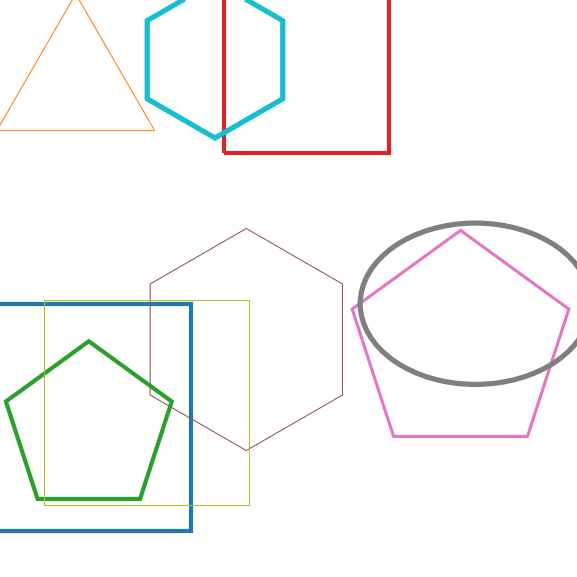[{"shape": "square", "thickness": 2, "radius": 0.98, "center": [0.134, 0.276]}, {"shape": "triangle", "thickness": 0.5, "radius": 0.79, "center": [0.131, 0.852]}, {"shape": "pentagon", "thickness": 2, "radius": 0.75, "center": [0.154, 0.257]}, {"shape": "square", "thickness": 2, "radius": 0.71, "center": [0.531, 0.877]}, {"shape": "hexagon", "thickness": 0.5, "radius": 0.96, "center": [0.426, 0.411]}, {"shape": "pentagon", "thickness": 1.5, "radius": 0.99, "center": [0.797, 0.403]}, {"shape": "oval", "thickness": 2.5, "radius": 1.0, "center": [0.823, 0.473]}, {"shape": "square", "thickness": 0.5, "radius": 0.89, "center": [0.254, 0.302]}, {"shape": "hexagon", "thickness": 2.5, "radius": 0.68, "center": [0.372, 0.896]}]